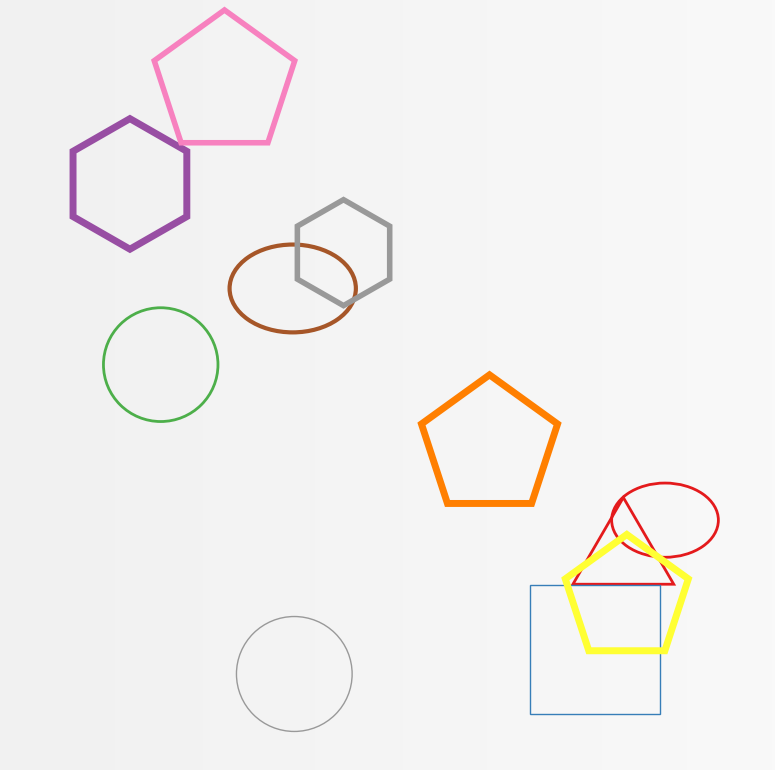[{"shape": "triangle", "thickness": 1, "radius": 0.38, "center": [0.804, 0.279]}, {"shape": "oval", "thickness": 1, "radius": 0.34, "center": [0.858, 0.324]}, {"shape": "square", "thickness": 0.5, "radius": 0.42, "center": [0.768, 0.157]}, {"shape": "circle", "thickness": 1, "radius": 0.37, "center": [0.207, 0.526]}, {"shape": "hexagon", "thickness": 2.5, "radius": 0.42, "center": [0.168, 0.761]}, {"shape": "pentagon", "thickness": 2.5, "radius": 0.46, "center": [0.632, 0.421]}, {"shape": "pentagon", "thickness": 2.5, "radius": 0.42, "center": [0.809, 0.222]}, {"shape": "oval", "thickness": 1.5, "radius": 0.41, "center": [0.378, 0.625]}, {"shape": "pentagon", "thickness": 2, "radius": 0.48, "center": [0.29, 0.892]}, {"shape": "hexagon", "thickness": 2, "radius": 0.34, "center": [0.443, 0.672]}, {"shape": "circle", "thickness": 0.5, "radius": 0.37, "center": [0.38, 0.125]}]